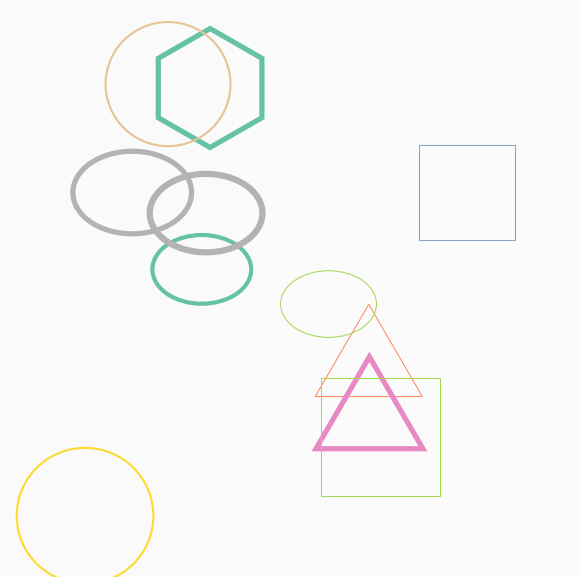[{"shape": "oval", "thickness": 2, "radius": 0.42, "center": [0.347, 0.533]}, {"shape": "hexagon", "thickness": 2.5, "radius": 0.51, "center": [0.361, 0.847]}, {"shape": "triangle", "thickness": 0.5, "radius": 0.53, "center": [0.634, 0.366]}, {"shape": "square", "thickness": 0.5, "radius": 0.41, "center": [0.804, 0.666]}, {"shape": "triangle", "thickness": 2.5, "radius": 0.53, "center": [0.636, 0.275]}, {"shape": "oval", "thickness": 0.5, "radius": 0.41, "center": [0.565, 0.473]}, {"shape": "square", "thickness": 0.5, "radius": 0.51, "center": [0.655, 0.243]}, {"shape": "circle", "thickness": 1, "radius": 0.59, "center": [0.146, 0.106]}, {"shape": "circle", "thickness": 1, "radius": 0.54, "center": [0.289, 0.853]}, {"shape": "oval", "thickness": 3, "radius": 0.48, "center": [0.355, 0.63]}, {"shape": "oval", "thickness": 2.5, "radius": 0.51, "center": [0.228, 0.666]}]